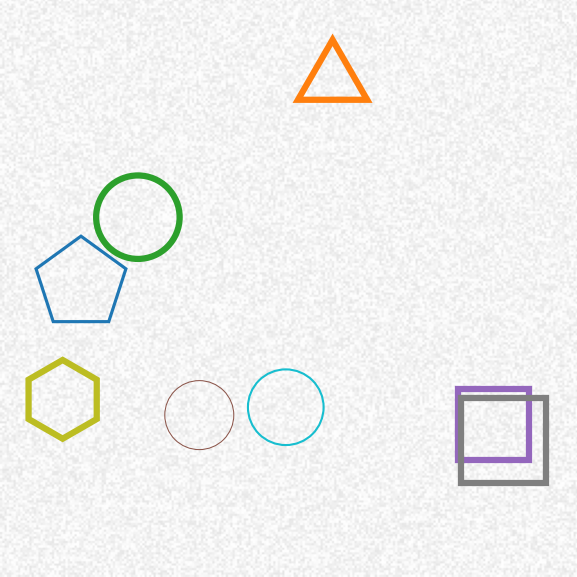[{"shape": "pentagon", "thickness": 1.5, "radius": 0.41, "center": [0.14, 0.508]}, {"shape": "triangle", "thickness": 3, "radius": 0.35, "center": [0.576, 0.861]}, {"shape": "circle", "thickness": 3, "radius": 0.36, "center": [0.239, 0.623]}, {"shape": "square", "thickness": 3, "radius": 0.31, "center": [0.854, 0.264]}, {"shape": "circle", "thickness": 0.5, "radius": 0.3, "center": [0.345, 0.28]}, {"shape": "square", "thickness": 3, "radius": 0.37, "center": [0.872, 0.237]}, {"shape": "hexagon", "thickness": 3, "radius": 0.34, "center": [0.108, 0.308]}, {"shape": "circle", "thickness": 1, "radius": 0.33, "center": [0.495, 0.294]}]